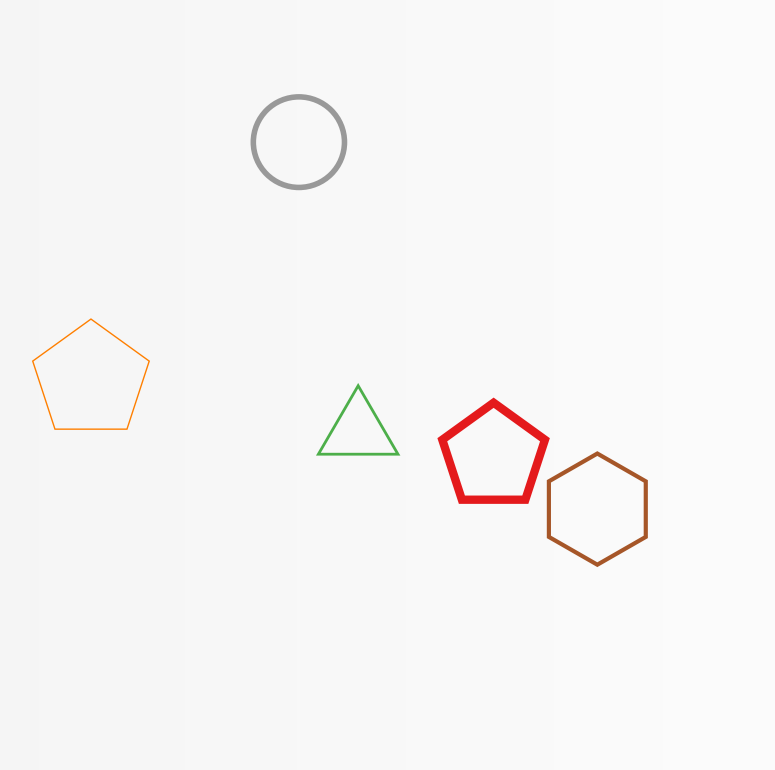[{"shape": "pentagon", "thickness": 3, "radius": 0.35, "center": [0.637, 0.407]}, {"shape": "triangle", "thickness": 1, "radius": 0.3, "center": [0.462, 0.44]}, {"shape": "pentagon", "thickness": 0.5, "radius": 0.4, "center": [0.117, 0.507]}, {"shape": "hexagon", "thickness": 1.5, "radius": 0.36, "center": [0.771, 0.339]}, {"shape": "circle", "thickness": 2, "radius": 0.29, "center": [0.386, 0.815]}]